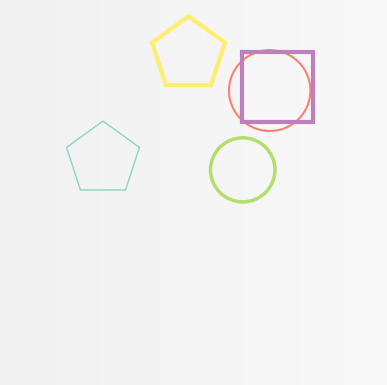[{"shape": "pentagon", "thickness": 1, "radius": 0.49, "center": [0.266, 0.587]}, {"shape": "circle", "thickness": 1.5, "radius": 0.53, "center": [0.696, 0.765]}, {"shape": "circle", "thickness": 2.5, "radius": 0.42, "center": [0.626, 0.559]}, {"shape": "square", "thickness": 3, "radius": 0.46, "center": [0.717, 0.775]}, {"shape": "pentagon", "thickness": 3, "radius": 0.49, "center": [0.486, 0.859]}]